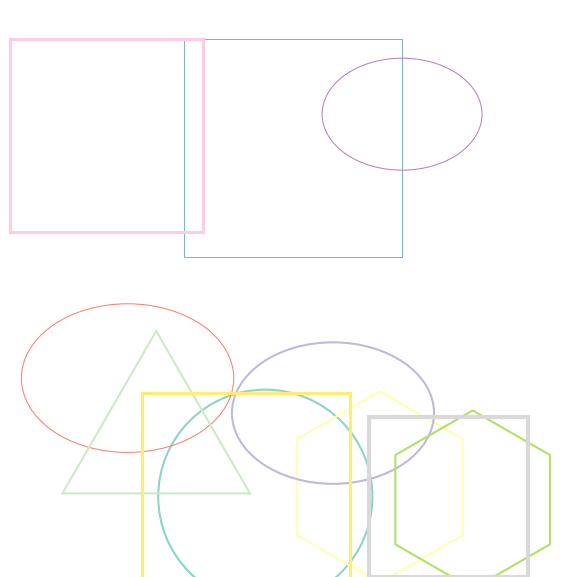[{"shape": "circle", "thickness": 1, "radius": 0.93, "center": [0.459, 0.139]}, {"shape": "hexagon", "thickness": 1, "radius": 0.83, "center": [0.658, 0.156]}, {"shape": "oval", "thickness": 1, "radius": 0.88, "center": [0.577, 0.284]}, {"shape": "oval", "thickness": 0.5, "radius": 0.92, "center": [0.221, 0.344]}, {"shape": "square", "thickness": 0.5, "radius": 0.94, "center": [0.507, 0.743]}, {"shape": "hexagon", "thickness": 1, "radius": 0.77, "center": [0.818, 0.134]}, {"shape": "square", "thickness": 1.5, "radius": 0.83, "center": [0.185, 0.765]}, {"shape": "square", "thickness": 2, "radius": 0.69, "center": [0.777, 0.138]}, {"shape": "oval", "thickness": 0.5, "radius": 0.69, "center": [0.696, 0.801]}, {"shape": "triangle", "thickness": 1, "radius": 0.94, "center": [0.271, 0.238]}, {"shape": "square", "thickness": 1.5, "radius": 0.9, "center": [0.426, 0.139]}]